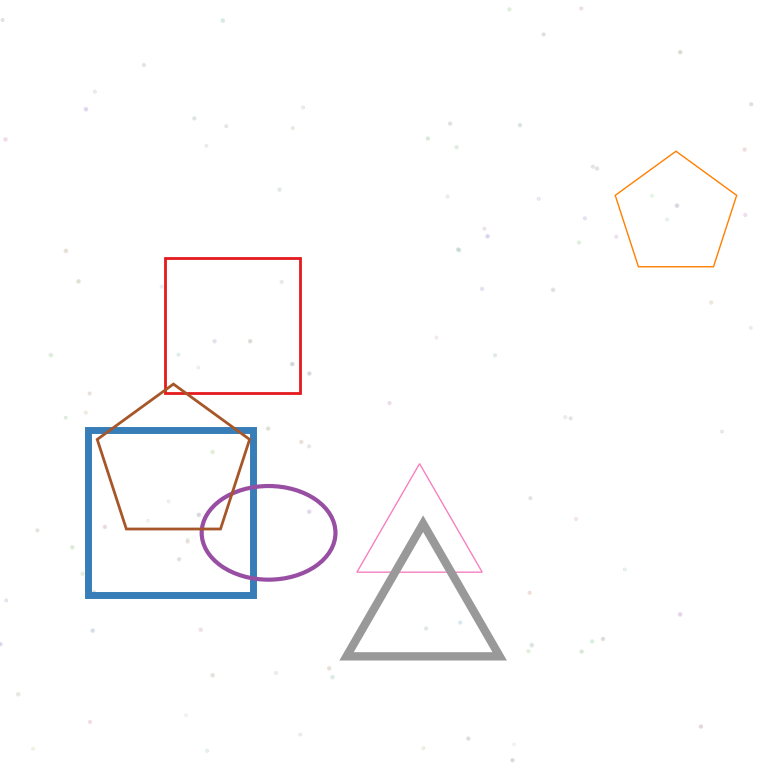[{"shape": "square", "thickness": 1, "radius": 0.44, "center": [0.302, 0.577]}, {"shape": "square", "thickness": 2.5, "radius": 0.53, "center": [0.221, 0.335]}, {"shape": "oval", "thickness": 1.5, "radius": 0.43, "center": [0.349, 0.308]}, {"shape": "pentagon", "thickness": 0.5, "radius": 0.41, "center": [0.878, 0.721]}, {"shape": "pentagon", "thickness": 1, "radius": 0.52, "center": [0.225, 0.397]}, {"shape": "triangle", "thickness": 0.5, "radius": 0.47, "center": [0.545, 0.304]}, {"shape": "triangle", "thickness": 3, "radius": 0.57, "center": [0.55, 0.205]}]